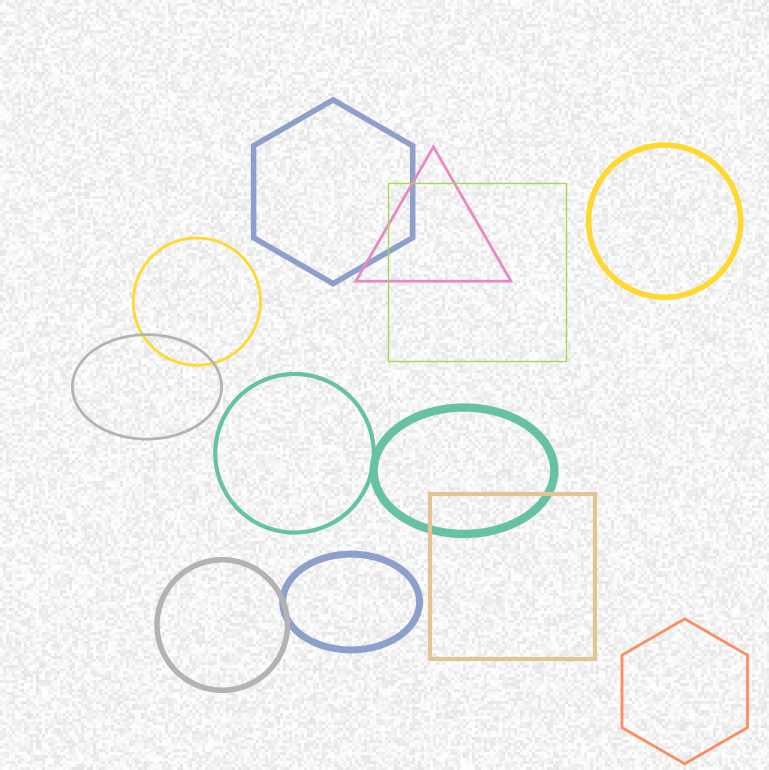[{"shape": "circle", "thickness": 1.5, "radius": 0.51, "center": [0.382, 0.411]}, {"shape": "oval", "thickness": 3, "radius": 0.59, "center": [0.603, 0.389]}, {"shape": "hexagon", "thickness": 1, "radius": 0.47, "center": [0.889, 0.102]}, {"shape": "hexagon", "thickness": 2, "radius": 0.6, "center": [0.433, 0.751]}, {"shape": "oval", "thickness": 2.5, "radius": 0.44, "center": [0.456, 0.218]}, {"shape": "triangle", "thickness": 1, "radius": 0.58, "center": [0.563, 0.693]}, {"shape": "square", "thickness": 0.5, "radius": 0.58, "center": [0.619, 0.647]}, {"shape": "circle", "thickness": 1, "radius": 0.41, "center": [0.256, 0.608]}, {"shape": "circle", "thickness": 2, "radius": 0.49, "center": [0.863, 0.713]}, {"shape": "square", "thickness": 1.5, "radius": 0.53, "center": [0.666, 0.251]}, {"shape": "oval", "thickness": 1, "radius": 0.48, "center": [0.191, 0.498]}, {"shape": "circle", "thickness": 2, "radius": 0.42, "center": [0.289, 0.188]}]